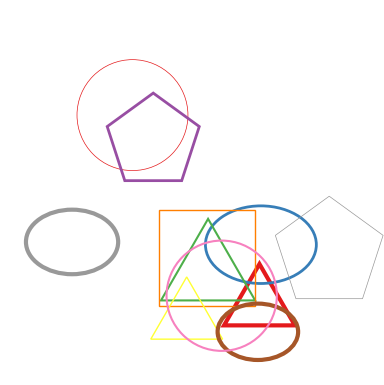[{"shape": "triangle", "thickness": 3, "radius": 0.53, "center": [0.674, 0.208]}, {"shape": "circle", "thickness": 0.5, "radius": 0.72, "center": [0.344, 0.701]}, {"shape": "oval", "thickness": 2, "radius": 0.72, "center": [0.678, 0.364]}, {"shape": "triangle", "thickness": 1.5, "radius": 0.71, "center": [0.54, 0.29]}, {"shape": "pentagon", "thickness": 2, "radius": 0.63, "center": [0.398, 0.632]}, {"shape": "square", "thickness": 1, "radius": 0.62, "center": [0.537, 0.33]}, {"shape": "triangle", "thickness": 1, "radius": 0.54, "center": [0.485, 0.173]}, {"shape": "oval", "thickness": 3, "radius": 0.52, "center": [0.67, 0.138]}, {"shape": "circle", "thickness": 1.5, "radius": 0.72, "center": [0.576, 0.232]}, {"shape": "pentagon", "thickness": 0.5, "radius": 0.74, "center": [0.855, 0.343]}, {"shape": "oval", "thickness": 3, "radius": 0.6, "center": [0.187, 0.372]}]